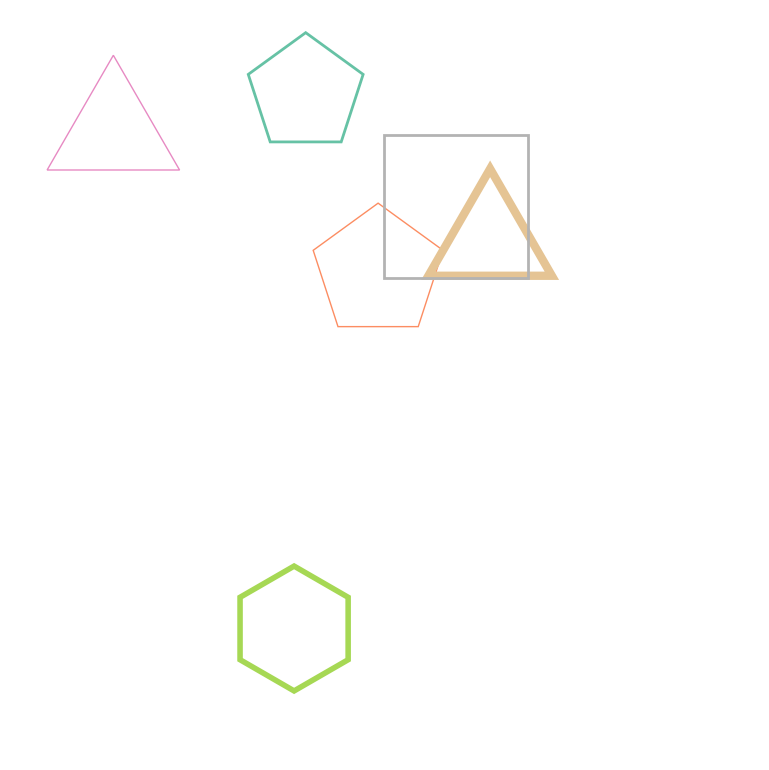[{"shape": "pentagon", "thickness": 1, "radius": 0.39, "center": [0.397, 0.879]}, {"shape": "pentagon", "thickness": 0.5, "radius": 0.44, "center": [0.491, 0.648]}, {"shape": "triangle", "thickness": 0.5, "radius": 0.5, "center": [0.147, 0.829]}, {"shape": "hexagon", "thickness": 2, "radius": 0.41, "center": [0.382, 0.184]}, {"shape": "triangle", "thickness": 3, "radius": 0.46, "center": [0.637, 0.688]}, {"shape": "square", "thickness": 1, "radius": 0.47, "center": [0.592, 0.732]}]